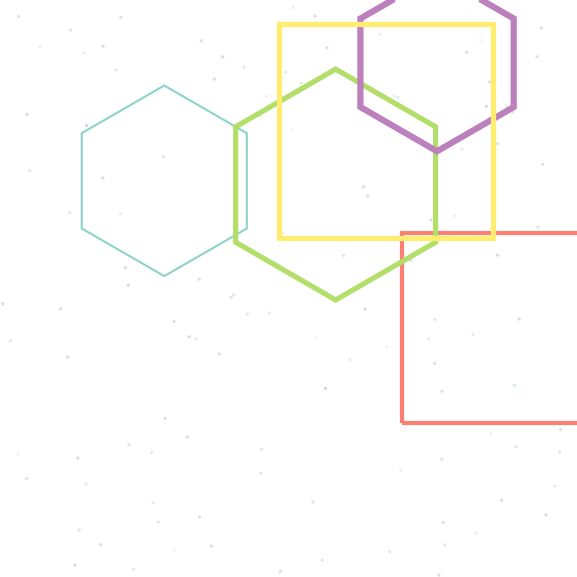[{"shape": "hexagon", "thickness": 1, "radius": 0.83, "center": [0.284, 0.686]}, {"shape": "square", "thickness": 2, "radius": 0.82, "center": [0.861, 0.432]}, {"shape": "hexagon", "thickness": 2.5, "radius": 1.0, "center": [0.581, 0.68]}, {"shape": "hexagon", "thickness": 3, "radius": 0.77, "center": [0.757, 0.89]}, {"shape": "square", "thickness": 2.5, "radius": 0.93, "center": [0.668, 0.772]}]